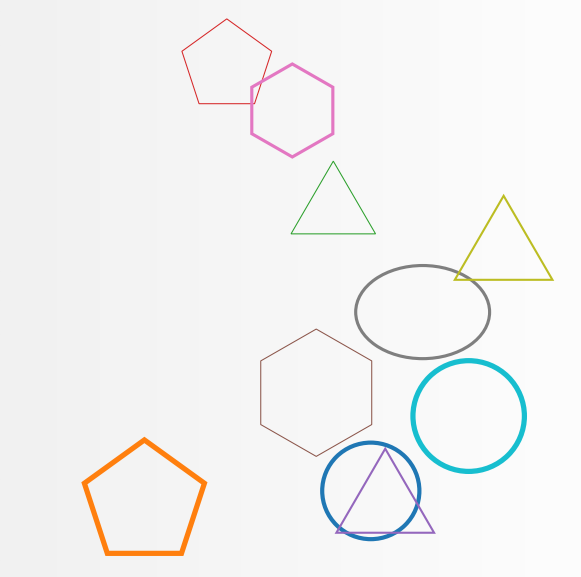[{"shape": "circle", "thickness": 2, "radius": 0.42, "center": [0.638, 0.149]}, {"shape": "pentagon", "thickness": 2.5, "radius": 0.54, "center": [0.248, 0.129]}, {"shape": "triangle", "thickness": 0.5, "radius": 0.42, "center": [0.573, 0.636]}, {"shape": "pentagon", "thickness": 0.5, "radius": 0.41, "center": [0.39, 0.885]}, {"shape": "triangle", "thickness": 1, "radius": 0.49, "center": [0.663, 0.125]}, {"shape": "hexagon", "thickness": 0.5, "radius": 0.55, "center": [0.544, 0.319]}, {"shape": "hexagon", "thickness": 1.5, "radius": 0.4, "center": [0.503, 0.808]}, {"shape": "oval", "thickness": 1.5, "radius": 0.58, "center": [0.727, 0.459]}, {"shape": "triangle", "thickness": 1, "radius": 0.48, "center": [0.866, 0.563]}, {"shape": "circle", "thickness": 2.5, "radius": 0.48, "center": [0.806, 0.279]}]